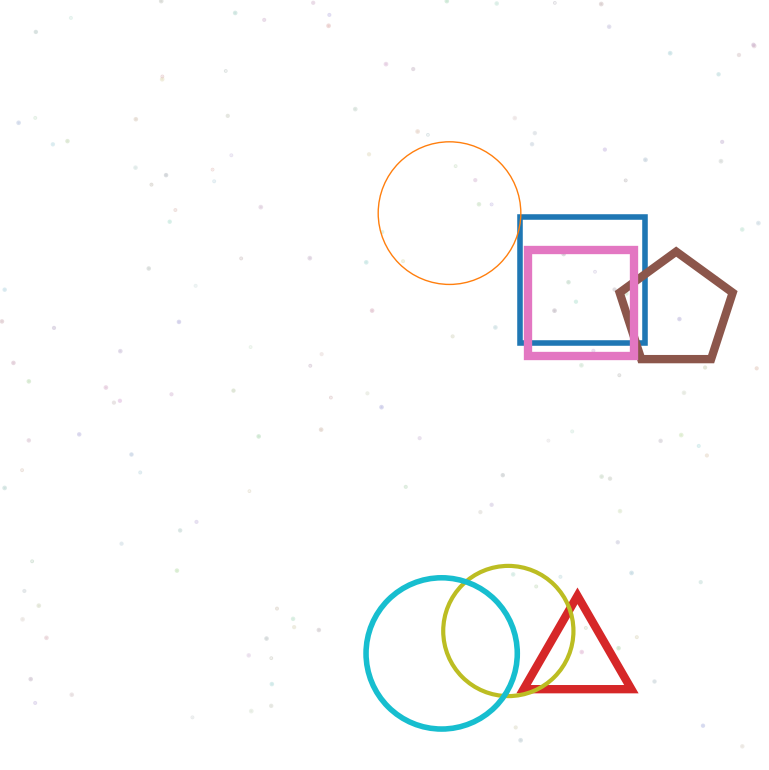[{"shape": "square", "thickness": 2, "radius": 0.41, "center": [0.756, 0.637]}, {"shape": "circle", "thickness": 0.5, "radius": 0.46, "center": [0.584, 0.723]}, {"shape": "triangle", "thickness": 3, "radius": 0.4, "center": [0.75, 0.145]}, {"shape": "pentagon", "thickness": 3, "radius": 0.39, "center": [0.878, 0.596]}, {"shape": "square", "thickness": 3, "radius": 0.35, "center": [0.754, 0.607]}, {"shape": "circle", "thickness": 1.5, "radius": 0.42, "center": [0.66, 0.181]}, {"shape": "circle", "thickness": 2, "radius": 0.49, "center": [0.574, 0.151]}]